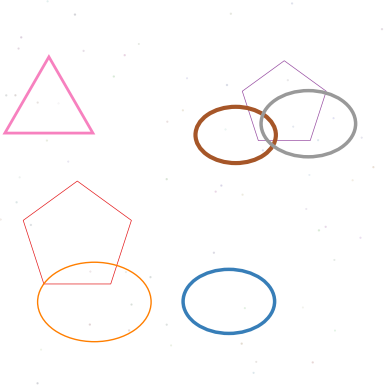[{"shape": "pentagon", "thickness": 0.5, "radius": 0.74, "center": [0.201, 0.382]}, {"shape": "oval", "thickness": 2.5, "radius": 0.59, "center": [0.594, 0.217]}, {"shape": "pentagon", "thickness": 0.5, "radius": 0.57, "center": [0.738, 0.728]}, {"shape": "oval", "thickness": 1, "radius": 0.74, "center": [0.245, 0.216]}, {"shape": "oval", "thickness": 3, "radius": 0.52, "center": [0.612, 0.649]}, {"shape": "triangle", "thickness": 2, "radius": 0.66, "center": [0.127, 0.72]}, {"shape": "oval", "thickness": 2.5, "radius": 0.61, "center": [0.801, 0.679]}]